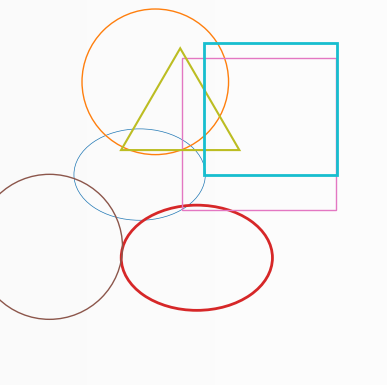[{"shape": "oval", "thickness": 0.5, "radius": 0.85, "center": [0.36, 0.547]}, {"shape": "circle", "thickness": 1, "radius": 0.95, "center": [0.401, 0.787]}, {"shape": "oval", "thickness": 2, "radius": 0.98, "center": [0.508, 0.331]}, {"shape": "circle", "thickness": 1, "radius": 0.94, "center": [0.128, 0.359]}, {"shape": "square", "thickness": 1, "radius": 0.99, "center": [0.669, 0.651]}, {"shape": "triangle", "thickness": 1.5, "radius": 0.88, "center": [0.465, 0.698]}, {"shape": "square", "thickness": 2, "radius": 0.85, "center": [0.698, 0.717]}]